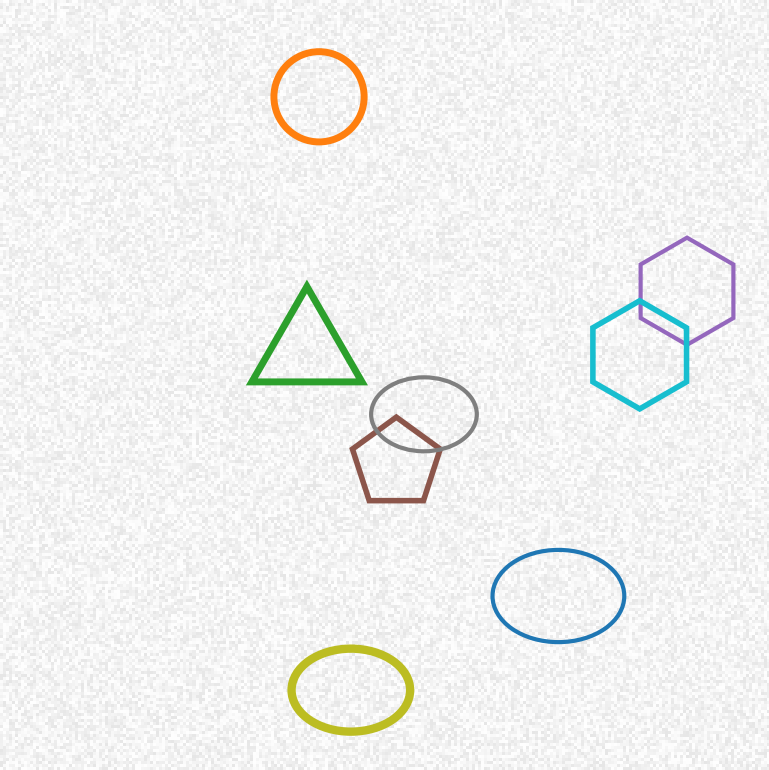[{"shape": "oval", "thickness": 1.5, "radius": 0.43, "center": [0.725, 0.226]}, {"shape": "circle", "thickness": 2.5, "radius": 0.29, "center": [0.414, 0.874]}, {"shape": "triangle", "thickness": 2.5, "radius": 0.41, "center": [0.399, 0.545]}, {"shape": "hexagon", "thickness": 1.5, "radius": 0.35, "center": [0.892, 0.622]}, {"shape": "pentagon", "thickness": 2, "radius": 0.3, "center": [0.515, 0.398]}, {"shape": "oval", "thickness": 1.5, "radius": 0.34, "center": [0.551, 0.462]}, {"shape": "oval", "thickness": 3, "radius": 0.38, "center": [0.456, 0.104]}, {"shape": "hexagon", "thickness": 2, "radius": 0.35, "center": [0.831, 0.539]}]